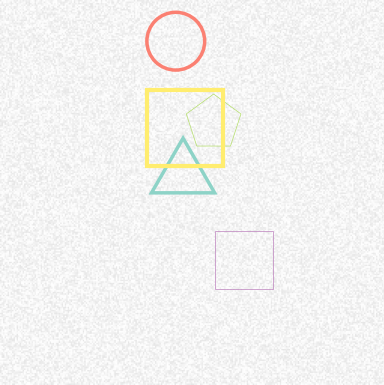[{"shape": "triangle", "thickness": 2.5, "radius": 0.47, "center": [0.476, 0.546]}, {"shape": "circle", "thickness": 2.5, "radius": 0.38, "center": [0.457, 0.893]}, {"shape": "pentagon", "thickness": 0.5, "radius": 0.37, "center": [0.555, 0.681]}, {"shape": "square", "thickness": 0.5, "radius": 0.38, "center": [0.634, 0.324]}, {"shape": "square", "thickness": 3, "radius": 0.49, "center": [0.481, 0.668]}]